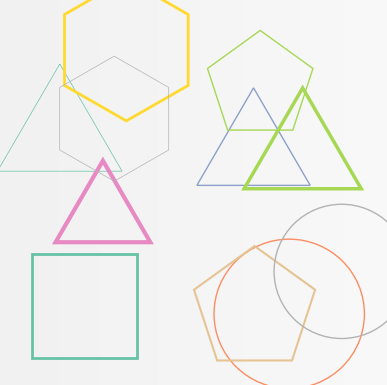[{"shape": "triangle", "thickness": 0.5, "radius": 0.93, "center": [0.154, 0.648]}, {"shape": "square", "thickness": 2, "radius": 0.68, "center": [0.218, 0.206]}, {"shape": "circle", "thickness": 1, "radius": 0.97, "center": [0.746, 0.185]}, {"shape": "triangle", "thickness": 1, "radius": 0.84, "center": [0.654, 0.603]}, {"shape": "triangle", "thickness": 3, "radius": 0.71, "center": [0.266, 0.441]}, {"shape": "triangle", "thickness": 2.5, "radius": 0.87, "center": [0.781, 0.597]}, {"shape": "pentagon", "thickness": 1, "radius": 0.72, "center": [0.672, 0.778]}, {"shape": "hexagon", "thickness": 2, "radius": 0.92, "center": [0.326, 0.87]}, {"shape": "pentagon", "thickness": 1.5, "radius": 0.82, "center": [0.657, 0.197]}, {"shape": "circle", "thickness": 1, "radius": 0.87, "center": [0.882, 0.295]}, {"shape": "hexagon", "thickness": 0.5, "radius": 0.81, "center": [0.295, 0.692]}]